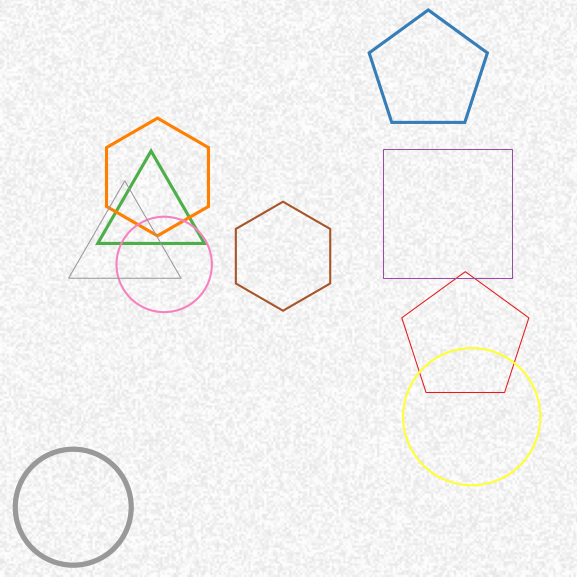[{"shape": "pentagon", "thickness": 0.5, "radius": 0.58, "center": [0.806, 0.413]}, {"shape": "pentagon", "thickness": 1.5, "radius": 0.54, "center": [0.742, 0.874]}, {"shape": "triangle", "thickness": 1.5, "radius": 0.53, "center": [0.262, 0.631]}, {"shape": "square", "thickness": 0.5, "radius": 0.55, "center": [0.775, 0.63]}, {"shape": "hexagon", "thickness": 1.5, "radius": 0.51, "center": [0.273, 0.693]}, {"shape": "circle", "thickness": 1, "radius": 0.59, "center": [0.817, 0.278]}, {"shape": "hexagon", "thickness": 1, "radius": 0.47, "center": [0.49, 0.555]}, {"shape": "circle", "thickness": 1, "radius": 0.41, "center": [0.284, 0.541]}, {"shape": "triangle", "thickness": 0.5, "radius": 0.56, "center": [0.216, 0.574]}, {"shape": "circle", "thickness": 2.5, "radius": 0.5, "center": [0.127, 0.121]}]